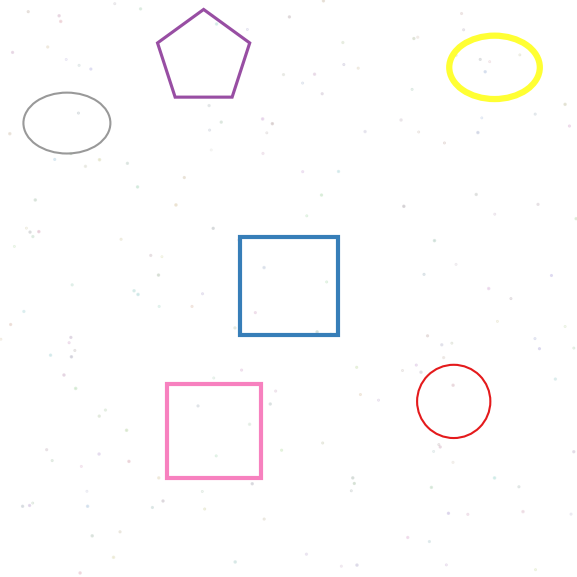[{"shape": "circle", "thickness": 1, "radius": 0.32, "center": [0.786, 0.304]}, {"shape": "square", "thickness": 2, "radius": 0.43, "center": [0.5, 0.504]}, {"shape": "pentagon", "thickness": 1.5, "radius": 0.42, "center": [0.353, 0.899]}, {"shape": "oval", "thickness": 3, "radius": 0.39, "center": [0.856, 0.883]}, {"shape": "square", "thickness": 2, "radius": 0.41, "center": [0.371, 0.253]}, {"shape": "oval", "thickness": 1, "radius": 0.38, "center": [0.116, 0.786]}]